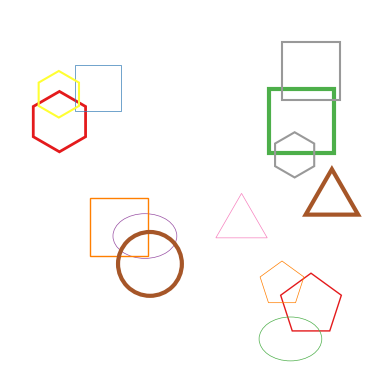[{"shape": "pentagon", "thickness": 1, "radius": 0.41, "center": [0.808, 0.208]}, {"shape": "hexagon", "thickness": 2, "radius": 0.39, "center": [0.154, 0.684]}, {"shape": "square", "thickness": 0.5, "radius": 0.3, "center": [0.254, 0.771]}, {"shape": "square", "thickness": 3, "radius": 0.42, "center": [0.783, 0.686]}, {"shape": "oval", "thickness": 0.5, "radius": 0.41, "center": [0.754, 0.12]}, {"shape": "oval", "thickness": 0.5, "radius": 0.41, "center": [0.376, 0.387]}, {"shape": "square", "thickness": 1, "radius": 0.38, "center": [0.308, 0.41]}, {"shape": "pentagon", "thickness": 0.5, "radius": 0.3, "center": [0.732, 0.262]}, {"shape": "hexagon", "thickness": 1.5, "radius": 0.3, "center": [0.153, 0.755]}, {"shape": "circle", "thickness": 3, "radius": 0.41, "center": [0.389, 0.315]}, {"shape": "triangle", "thickness": 3, "radius": 0.39, "center": [0.862, 0.482]}, {"shape": "triangle", "thickness": 0.5, "radius": 0.39, "center": [0.627, 0.421]}, {"shape": "hexagon", "thickness": 1.5, "radius": 0.29, "center": [0.765, 0.598]}, {"shape": "square", "thickness": 1.5, "radius": 0.38, "center": [0.808, 0.816]}]